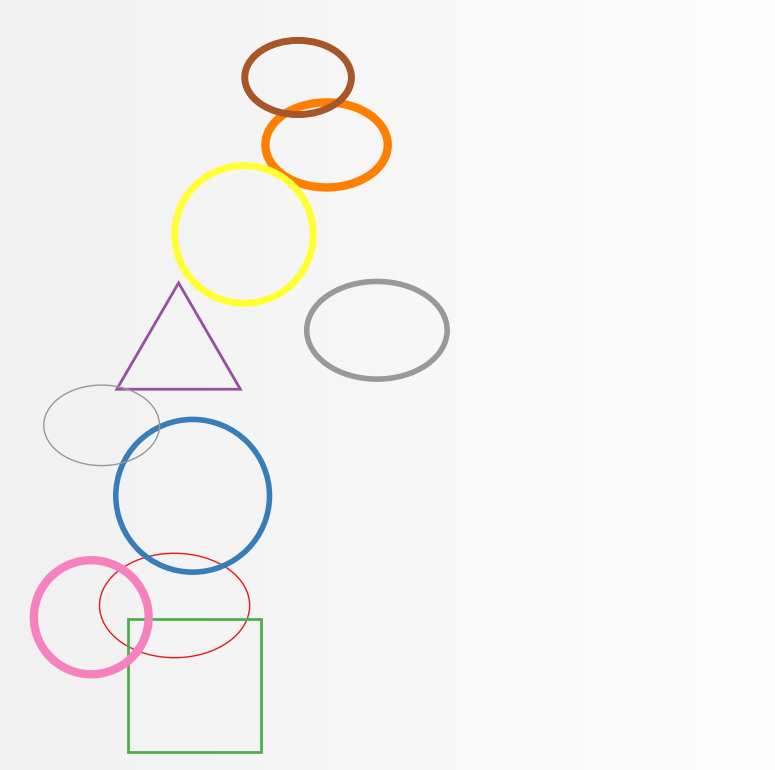[{"shape": "oval", "thickness": 0.5, "radius": 0.48, "center": [0.225, 0.214]}, {"shape": "circle", "thickness": 2, "radius": 0.5, "center": [0.249, 0.356]}, {"shape": "square", "thickness": 1, "radius": 0.43, "center": [0.251, 0.11]}, {"shape": "triangle", "thickness": 1, "radius": 0.46, "center": [0.23, 0.541]}, {"shape": "oval", "thickness": 3, "radius": 0.39, "center": [0.421, 0.812]}, {"shape": "circle", "thickness": 2.5, "radius": 0.45, "center": [0.315, 0.695]}, {"shape": "oval", "thickness": 2.5, "radius": 0.34, "center": [0.385, 0.899]}, {"shape": "circle", "thickness": 3, "radius": 0.37, "center": [0.118, 0.198]}, {"shape": "oval", "thickness": 2, "radius": 0.45, "center": [0.486, 0.571]}, {"shape": "oval", "thickness": 0.5, "radius": 0.37, "center": [0.131, 0.448]}]